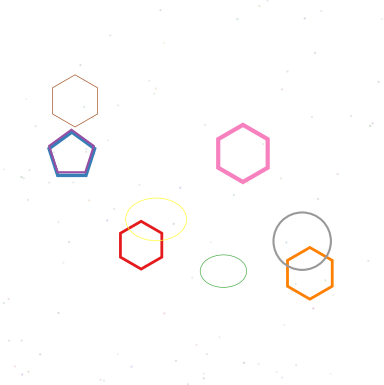[{"shape": "hexagon", "thickness": 2, "radius": 0.31, "center": [0.367, 0.363]}, {"shape": "pentagon", "thickness": 2.5, "radius": 0.31, "center": [0.187, 0.595]}, {"shape": "oval", "thickness": 0.5, "radius": 0.3, "center": [0.58, 0.296]}, {"shape": "pentagon", "thickness": 1.5, "radius": 0.31, "center": [0.186, 0.602]}, {"shape": "hexagon", "thickness": 2, "radius": 0.34, "center": [0.805, 0.29]}, {"shape": "oval", "thickness": 0.5, "radius": 0.4, "center": [0.406, 0.43]}, {"shape": "hexagon", "thickness": 0.5, "radius": 0.34, "center": [0.195, 0.738]}, {"shape": "hexagon", "thickness": 3, "radius": 0.37, "center": [0.631, 0.601]}, {"shape": "circle", "thickness": 1.5, "radius": 0.37, "center": [0.785, 0.374]}]